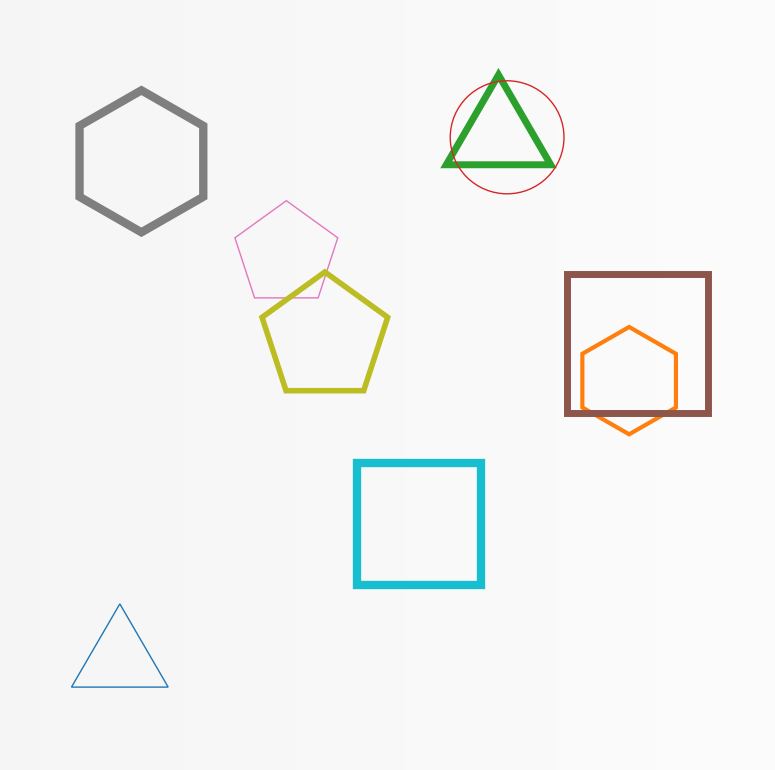[{"shape": "triangle", "thickness": 0.5, "radius": 0.36, "center": [0.155, 0.144]}, {"shape": "hexagon", "thickness": 1.5, "radius": 0.35, "center": [0.812, 0.506]}, {"shape": "triangle", "thickness": 2.5, "radius": 0.39, "center": [0.643, 0.825]}, {"shape": "circle", "thickness": 0.5, "radius": 0.37, "center": [0.654, 0.822]}, {"shape": "square", "thickness": 2.5, "radius": 0.45, "center": [0.823, 0.554]}, {"shape": "pentagon", "thickness": 0.5, "radius": 0.35, "center": [0.369, 0.67]}, {"shape": "hexagon", "thickness": 3, "radius": 0.46, "center": [0.182, 0.791]}, {"shape": "pentagon", "thickness": 2, "radius": 0.43, "center": [0.419, 0.562]}, {"shape": "square", "thickness": 3, "radius": 0.4, "center": [0.541, 0.319]}]